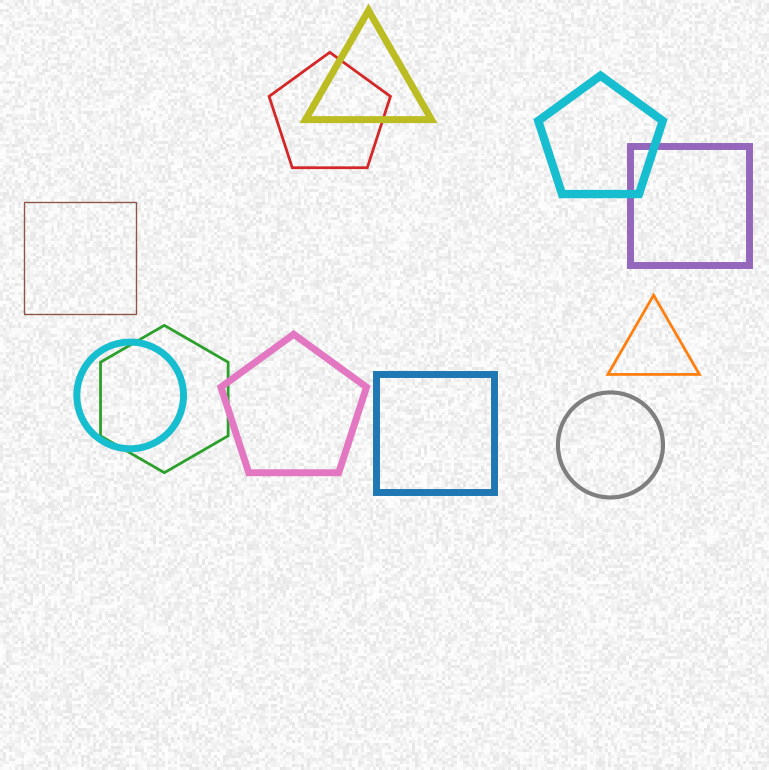[{"shape": "square", "thickness": 2.5, "radius": 0.38, "center": [0.565, 0.438]}, {"shape": "triangle", "thickness": 1, "radius": 0.34, "center": [0.849, 0.548]}, {"shape": "hexagon", "thickness": 1, "radius": 0.48, "center": [0.213, 0.482]}, {"shape": "pentagon", "thickness": 1, "radius": 0.41, "center": [0.428, 0.849]}, {"shape": "square", "thickness": 2.5, "radius": 0.39, "center": [0.896, 0.733]}, {"shape": "square", "thickness": 0.5, "radius": 0.36, "center": [0.104, 0.665]}, {"shape": "pentagon", "thickness": 2.5, "radius": 0.5, "center": [0.381, 0.466]}, {"shape": "circle", "thickness": 1.5, "radius": 0.34, "center": [0.793, 0.422]}, {"shape": "triangle", "thickness": 2.5, "radius": 0.47, "center": [0.479, 0.892]}, {"shape": "circle", "thickness": 2.5, "radius": 0.35, "center": [0.169, 0.486]}, {"shape": "pentagon", "thickness": 3, "radius": 0.43, "center": [0.78, 0.817]}]